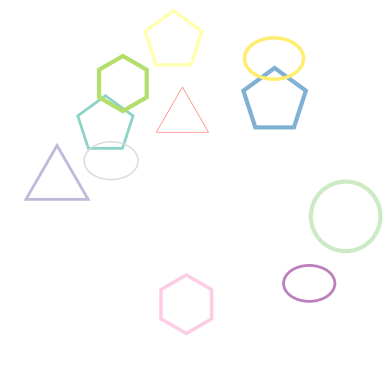[{"shape": "pentagon", "thickness": 2, "radius": 0.38, "center": [0.274, 0.676]}, {"shape": "pentagon", "thickness": 2.5, "radius": 0.39, "center": [0.451, 0.895]}, {"shape": "triangle", "thickness": 2, "radius": 0.47, "center": [0.148, 0.529]}, {"shape": "triangle", "thickness": 0.5, "radius": 0.39, "center": [0.474, 0.696]}, {"shape": "pentagon", "thickness": 3, "radius": 0.43, "center": [0.713, 0.738]}, {"shape": "hexagon", "thickness": 3, "radius": 0.36, "center": [0.319, 0.783]}, {"shape": "hexagon", "thickness": 2.5, "radius": 0.38, "center": [0.484, 0.21]}, {"shape": "oval", "thickness": 1, "radius": 0.35, "center": [0.289, 0.583]}, {"shape": "oval", "thickness": 2, "radius": 0.33, "center": [0.803, 0.264]}, {"shape": "circle", "thickness": 3, "radius": 0.45, "center": [0.898, 0.438]}, {"shape": "oval", "thickness": 2.5, "radius": 0.38, "center": [0.712, 0.848]}]